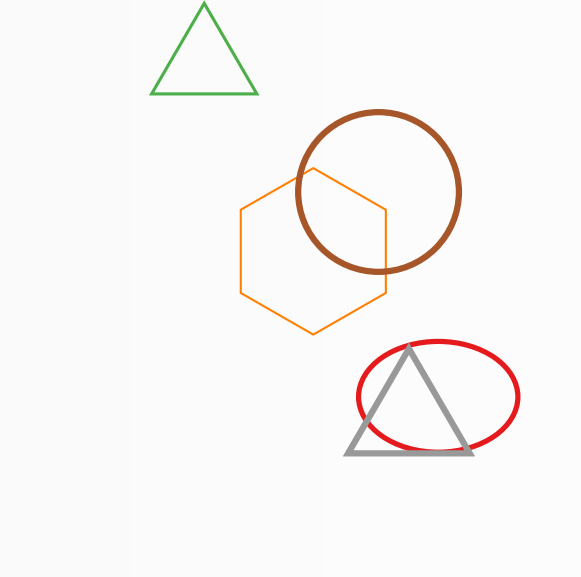[{"shape": "oval", "thickness": 2.5, "radius": 0.69, "center": [0.754, 0.312]}, {"shape": "triangle", "thickness": 1.5, "radius": 0.52, "center": [0.351, 0.889]}, {"shape": "hexagon", "thickness": 1, "radius": 0.72, "center": [0.539, 0.564]}, {"shape": "circle", "thickness": 3, "radius": 0.69, "center": [0.651, 0.667]}, {"shape": "triangle", "thickness": 3, "radius": 0.6, "center": [0.704, 0.274]}]